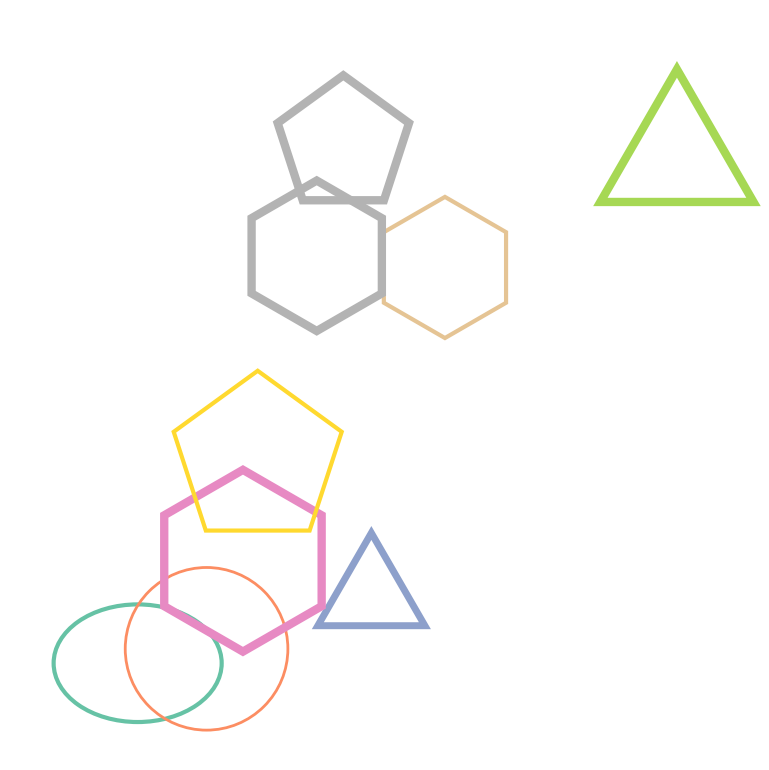[{"shape": "oval", "thickness": 1.5, "radius": 0.55, "center": [0.179, 0.139]}, {"shape": "circle", "thickness": 1, "radius": 0.53, "center": [0.268, 0.157]}, {"shape": "triangle", "thickness": 2.5, "radius": 0.4, "center": [0.482, 0.228]}, {"shape": "hexagon", "thickness": 3, "radius": 0.59, "center": [0.316, 0.272]}, {"shape": "triangle", "thickness": 3, "radius": 0.57, "center": [0.879, 0.795]}, {"shape": "pentagon", "thickness": 1.5, "radius": 0.57, "center": [0.335, 0.404]}, {"shape": "hexagon", "thickness": 1.5, "radius": 0.46, "center": [0.578, 0.653]}, {"shape": "hexagon", "thickness": 3, "radius": 0.49, "center": [0.411, 0.668]}, {"shape": "pentagon", "thickness": 3, "radius": 0.45, "center": [0.446, 0.812]}]